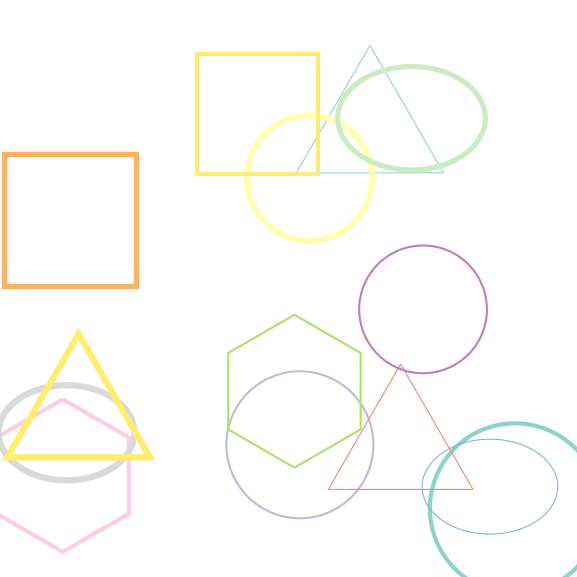[{"shape": "triangle", "thickness": 0.5, "radius": 0.74, "center": [0.641, 0.773]}, {"shape": "circle", "thickness": 2, "radius": 0.74, "center": [0.892, 0.119]}, {"shape": "circle", "thickness": 3, "radius": 0.54, "center": [0.536, 0.691]}, {"shape": "circle", "thickness": 1, "radius": 0.64, "center": [0.519, 0.229]}, {"shape": "triangle", "thickness": 0.5, "radius": 0.72, "center": [0.694, 0.224]}, {"shape": "oval", "thickness": 0.5, "radius": 0.59, "center": [0.848, 0.156]}, {"shape": "square", "thickness": 2.5, "radius": 0.57, "center": [0.121, 0.618]}, {"shape": "hexagon", "thickness": 1, "radius": 0.66, "center": [0.51, 0.322]}, {"shape": "hexagon", "thickness": 2, "radius": 0.66, "center": [0.109, 0.176]}, {"shape": "oval", "thickness": 3, "radius": 0.59, "center": [0.115, 0.25]}, {"shape": "circle", "thickness": 1, "radius": 0.55, "center": [0.733, 0.463]}, {"shape": "oval", "thickness": 2.5, "radius": 0.64, "center": [0.713, 0.794]}, {"shape": "triangle", "thickness": 3, "radius": 0.71, "center": [0.136, 0.279]}, {"shape": "square", "thickness": 2, "radius": 0.52, "center": [0.446, 0.801]}]